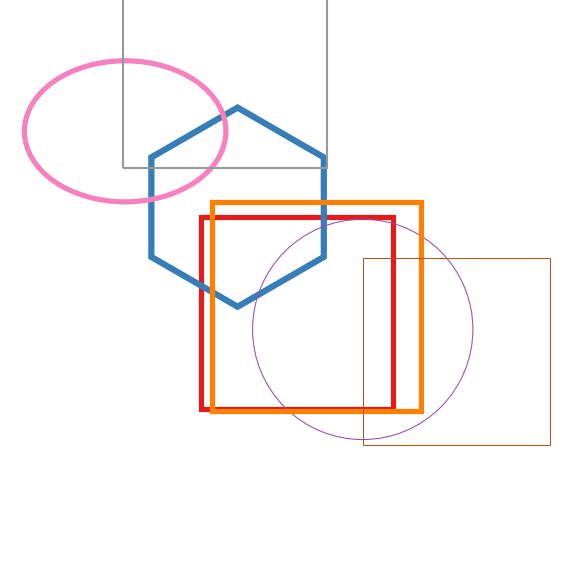[{"shape": "square", "thickness": 2.5, "radius": 0.83, "center": [0.514, 0.458]}, {"shape": "hexagon", "thickness": 3, "radius": 0.86, "center": [0.411, 0.64]}, {"shape": "circle", "thickness": 0.5, "radius": 0.95, "center": [0.628, 0.429]}, {"shape": "square", "thickness": 2.5, "radius": 0.91, "center": [0.548, 0.468]}, {"shape": "square", "thickness": 0.5, "radius": 0.81, "center": [0.79, 0.391]}, {"shape": "oval", "thickness": 2.5, "radius": 0.87, "center": [0.217, 0.772]}, {"shape": "square", "thickness": 1, "radius": 0.88, "center": [0.39, 0.884]}]